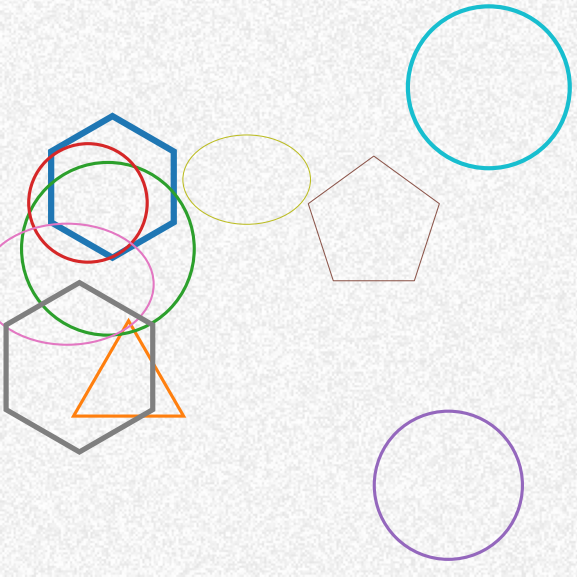[{"shape": "hexagon", "thickness": 3, "radius": 0.61, "center": [0.195, 0.676]}, {"shape": "triangle", "thickness": 1.5, "radius": 0.55, "center": [0.223, 0.334]}, {"shape": "circle", "thickness": 1.5, "radius": 0.75, "center": [0.187, 0.568]}, {"shape": "circle", "thickness": 1.5, "radius": 0.51, "center": [0.152, 0.648]}, {"shape": "circle", "thickness": 1.5, "radius": 0.64, "center": [0.776, 0.159]}, {"shape": "pentagon", "thickness": 0.5, "radius": 0.6, "center": [0.647, 0.61]}, {"shape": "oval", "thickness": 1, "radius": 0.75, "center": [0.116, 0.507]}, {"shape": "hexagon", "thickness": 2.5, "radius": 0.73, "center": [0.138, 0.363]}, {"shape": "oval", "thickness": 0.5, "radius": 0.55, "center": [0.427, 0.688]}, {"shape": "circle", "thickness": 2, "radius": 0.7, "center": [0.846, 0.848]}]